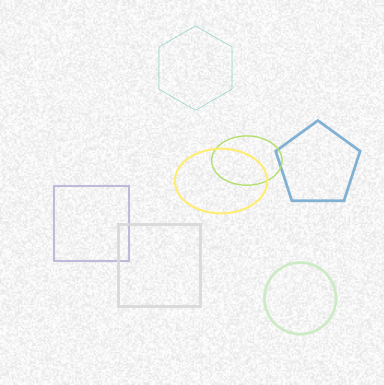[{"shape": "hexagon", "thickness": 0.5, "radius": 0.55, "center": [0.508, 0.823]}, {"shape": "square", "thickness": 1.5, "radius": 0.49, "center": [0.237, 0.419]}, {"shape": "pentagon", "thickness": 2, "radius": 0.58, "center": [0.826, 0.572]}, {"shape": "oval", "thickness": 1, "radius": 0.46, "center": [0.641, 0.583]}, {"shape": "square", "thickness": 2, "radius": 0.53, "center": [0.413, 0.312]}, {"shape": "circle", "thickness": 2, "radius": 0.47, "center": [0.78, 0.225]}, {"shape": "oval", "thickness": 1.5, "radius": 0.6, "center": [0.574, 0.53]}]